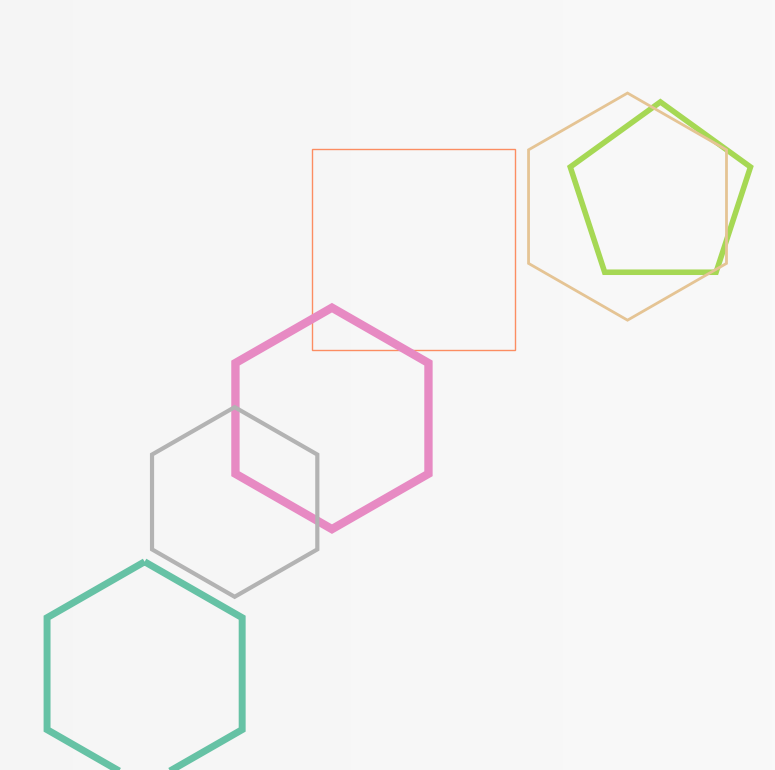[{"shape": "hexagon", "thickness": 2.5, "radius": 0.73, "center": [0.187, 0.125]}, {"shape": "square", "thickness": 0.5, "radius": 0.65, "center": [0.534, 0.676]}, {"shape": "hexagon", "thickness": 3, "radius": 0.72, "center": [0.428, 0.457]}, {"shape": "pentagon", "thickness": 2, "radius": 0.61, "center": [0.852, 0.745]}, {"shape": "hexagon", "thickness": 1, "radius": 0.74, "center": [0.81, 0.732]}, {"shape": "hexagon", "thickness": 1.5, "radius": 0.62, "center": [0.303, 0.348]}]